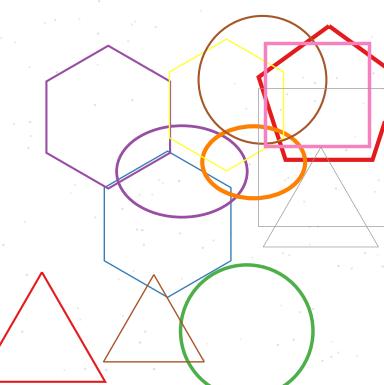[{"shape": "pentagon", "thickness": 3, "radius": 0.96, "center": [0.855, 0.74]}, {"shape": "triangle", "thickness": 1.5, "radius": 0.95, "center": [0.109, 0.103]}, {"shape": "hexagon", "thickness": 1, "radius": 0.95, "center": [0.435, 0.418]}, {"shape": "circle", "thickness": 2.5, "radius": 0.86, "center": [0.641, 0.14]}, {"shape": "hexagon", "thickness": 1.5, "radius": 0.93, "center": [0.281, 0.696]}, {"shape": "oval", "thickness": 2, "radius": 0.85, "center": [0.472, 0.555]}, {"shape": "oval", "thickness": 3, "radius": 0.67, "center": [0.659, 0.578]}, {"shape": "hexagon", "thickness": 1, "radius": 0.86, "center": [0.588, 0.727]}, {"shape": "circle", "thickness": 1.5, "radius": 0.83, "center": [0.682, 0.793]}, {"shape": "triangle", "thickness": 1, "radius": 0.76, "center": [0.4, 0.136]}, {"shape": "square", "thickness": 2.5, "radius": 0.67, "center": [0.824, 0.755]}, {"shape": "triangle", "thickness": 0.5, "radius": 0.86, "center": [0.833, 0.445]}, {"shape": "square", "thickness": 0.5, "radius": 0.9, "center": [0.851, 0.592]}]